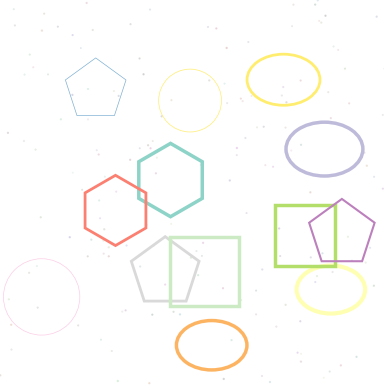[{"shape": "hexagon", "thickness": 2.5, "radius": 0.48, "center": [0.443, 0.532]}, {"shape": "oval", "thickness": 3, "radius": 0.45, "center": [0.859, 0.248]}, {"shape": "oval", "thickness": 2.5, "radius": 0.5, "center": [0.843, 0.613]}, {"shape": "hexagon", "thickness": 2, "radius": 0.46, "center": [0.3, 0.453]}, {"shape": "pentagon", "thickness": 0.5, "radius": 0.41, "center": [0.249, 0.767]}, {"shape": "oval", "thickness": 2.5, "radius": 0.46, "center": [0.55, 0.103]}, {"shape": "square", "thickness": 2.5, "radius": 0.39, "center": [0.792, 0.389]}, {"shape": "circle", "thickness": 0.5, "radius": 0.5, "center": [0.108, 0.229]}, {"shape": "pentagon", "thickness": 2, "radius": 0.46, "center": [0.429, 0.293]}, {"shape": "pentagon", "thickness": 1.5, "radius": 0.45, "center": [0.888, 0.394]}, {"shape": "square", "thickness": 2.5, "radius": 0.45, "center": [0.531, 0.296]}, {"shape": "circle", "thickness": 0.5, "radius": 0.41, "center": [0.494, 0.739]}, {"shape": "oval", "thickness": 2, "radius": 0.47, "center": [0.736, 0.793]}]